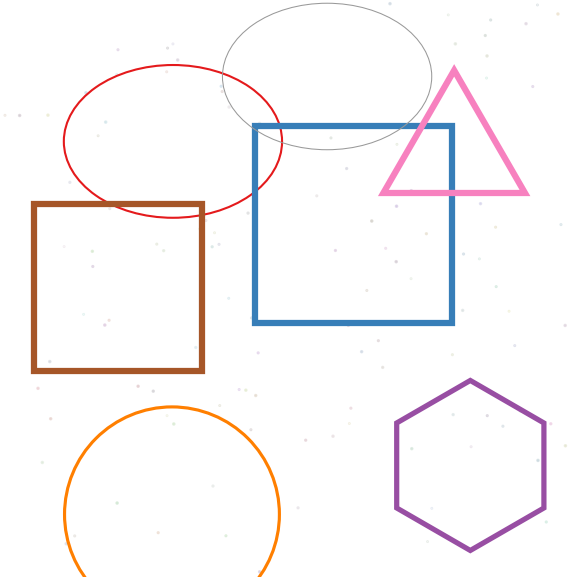[{"shape": "oval", "thickness": 1, "radius": 0.94, "center": [0.299, 0.754]}, {"shape": "square", "thickness": 3, "radius": 0.85, "center": [0.613, 0.61]}, {"shape": "hexagon", "thickness": 2.5, "radius": 0.74, "center": [0.814, 0.193]}, {"shape": "circle", "thickness": 1.5, "radius": 0.93, "center": [0.298, 0.109]}, {"shape": "square", "thickness": 3, "radius": 0.72, "center": [0.204, 0.501]}, {"shape": "triangle", "thickness": 3, "radius": 0.71, "center": [0.786, 0.736]}, {"shape": "oval", "thickness": 0.5, "radius": 0.91, "center": [0.566, 0.867]}]